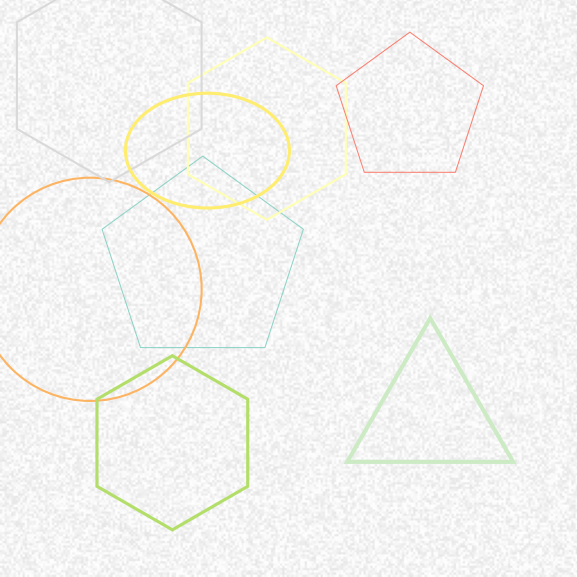[{"shape": "pentagon", "thickness": 0.5, "radius": 0.92, "center": [0.351, 0.546]}, {"shape": "hexagon", "thickness": 1, "radius": 0.79, "center": [0.462, 0.776]}, {"shape": "pentagon", "thickness": 0.5, "radius": 0.67, "center": [0.71, 0.809]}, {"shape": "circle", "thickness": 1, "radius": 0.97, "center": [0.156, 0.498]}, {"shape": "hexagon", "thickness": 1.5, "radius": 0.75, "center": [0.298, 0.232]}, {"shape": "hexagon", "thickness": 1, "radius": 0.92, "center": [0.189, 0.868]}, {"shape": "triangle", "thickness": 2, "radius": 0.83, "center": [0.745, 0.282]}, {"shape": "oval", "thickness": 1.5, "radius": 0.71, "center": [0.359, 0.738]}]